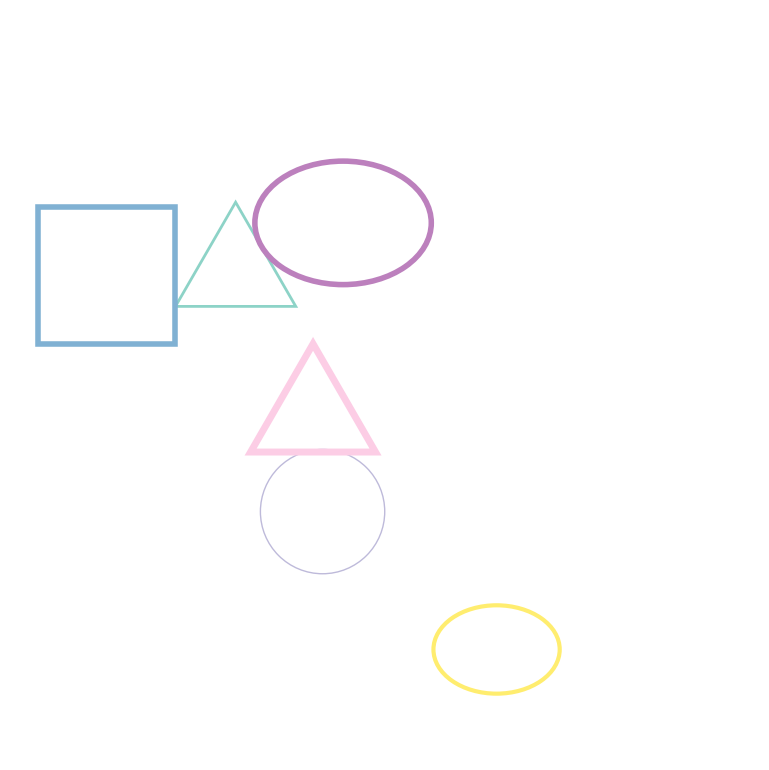[{"shape": "triangle", "thickness": 1, "radius": 0.45, "center": [0.306, 0.647]}, {"shape": "circle", "thickness": 0.5, "radius": 0.4, "center": [0.419, 0.336]}, {"shape": "square", "thickness": 2, "radius": 0.44, "center": [0.138, 0.642]}, {"shape": "triangle", "thickness": 2.5, "radius": 0.47, "center": [0.407, 0.46]}, {"shape": "oval", "thickness": 2, "radius": 0.57, "center": [0.446, 0.711]}, {"shape": "oval", "thickness": 1.5, "radius": 0.41, "center": [0.645, 0.157]}]